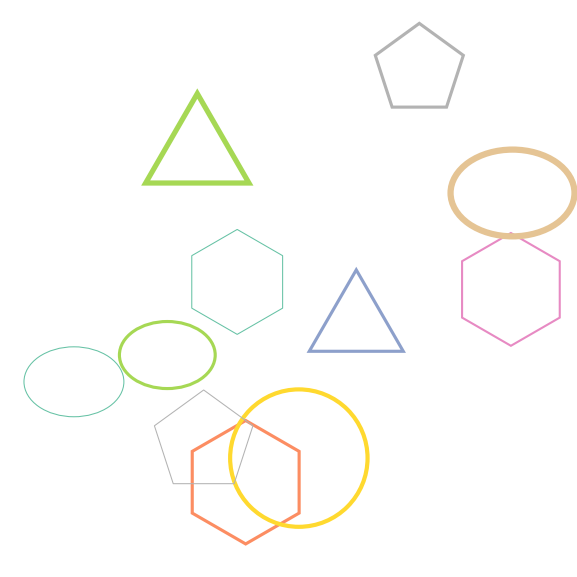[{"shape": "hexagon", "thickness": 0.5, "radius": 0.45, "center": [0.411, 0.511]}, {"shape": "oval", "thickness": 0.5, "radius": 0.43, "center": [0.128, 0.338]}, {"shape": "hexagon", "thickness": 1.5, "radius": 0.53, "center": [0.425, 0.164]}, {"shape": "triangle", "thickness": 1.5, "radius": 0.47, "center": [0.617, 0.438]}, {"shape": "hexagon", "thickness": 1, "radius": 0.49, "center": [0.885, 0.498]}, {"shape": "oval", "thickness": 1.5, "radius": 0.41, "center": [0.29, 0.384]}, {"shape": "triangle", "thickness": 2.5, "radius": 0.52, "center": [0.342, 0.734]}, {"shape": "circle", "thickness": 2, "radius": 0.59, "center": [0.517, 0.206]}, {"shape": "oval", "thickness": 3, "radius": 0.54, "center": [0.887, 0.665]}, {"shape": "pentagon", "thickness": 0.5, "radius": 0.45, "center": [0.353, 0.234]}, {"shape": "pentagon", "thickness": 1.5, "radius": 0.4, "center": [0.726, 0.878]}]